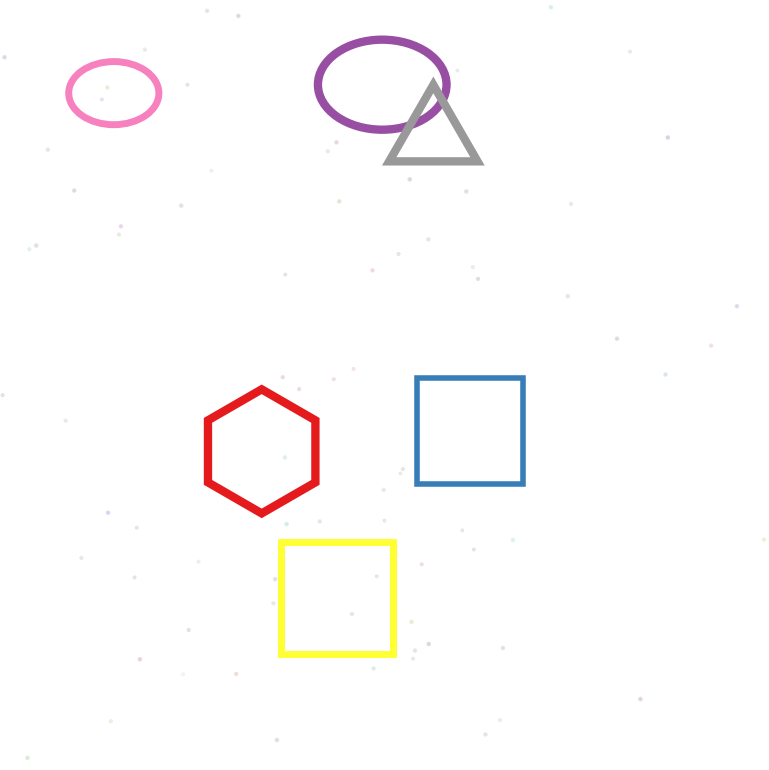[{"shape": "hexagon", "thickness": 3, "radius": 0.4, "center": [0.34, 0.414]}, {"shape": "square", "thickness": 2, "radius": 0.34, "center": [0.61, 0.441]}, {"shape": "oval", "thickness": 3, "radius": 0.42, "center": [0.496, 0.89]}, {"shape": "square", "thickness": 2.5, "radius": 0.36, "center": [0.438, 0.223]}, {"shape": "oval", "thickness": 2.5, "radius": 0.29, "center": [0.148, 0.879]}, {"shape": "triangle", "thickness": 3, "radius": 0.33, "center": [0.563, 0.824]}]